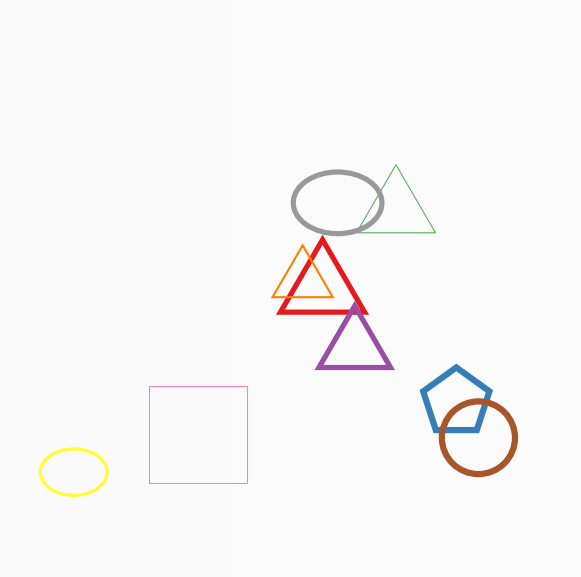[{"shape": "triangle", "thickness": 2.5, "radius": 0.42, "center": [0.555, 0.5]}, {"shape": "pentagon", "thickness": 3, "radius": 0.3, "center": [0.785, 0.303]}, {"shape": "triangle", "thickness": 0.5, "radius": 0.39, "center": [0.681, 0.635]}, {"shape": "triangle", "thickness": 2.5, "radius": 0.36, "center": [0.61, 0.398]}, {"shape": "triangle", "thickness": 1, "radius": 0.3, "center": [0.521, 0.514]}, {"shape": "oval", "thickness": 1.5, "radius": 0.29, "center": [0.127, 0.182]}, {"shape": "circle", "thickness": 3, "radius": 0.31, "center": [0.823, 0.241]}, {"shape": "square", "thickness": 0.5, "radius": 0.42, "center": [0.341, 0.246]}, {"shape": "oval", "thickness": 2.5, "radius": 0.38, "center": [0.581, 0.648]}]